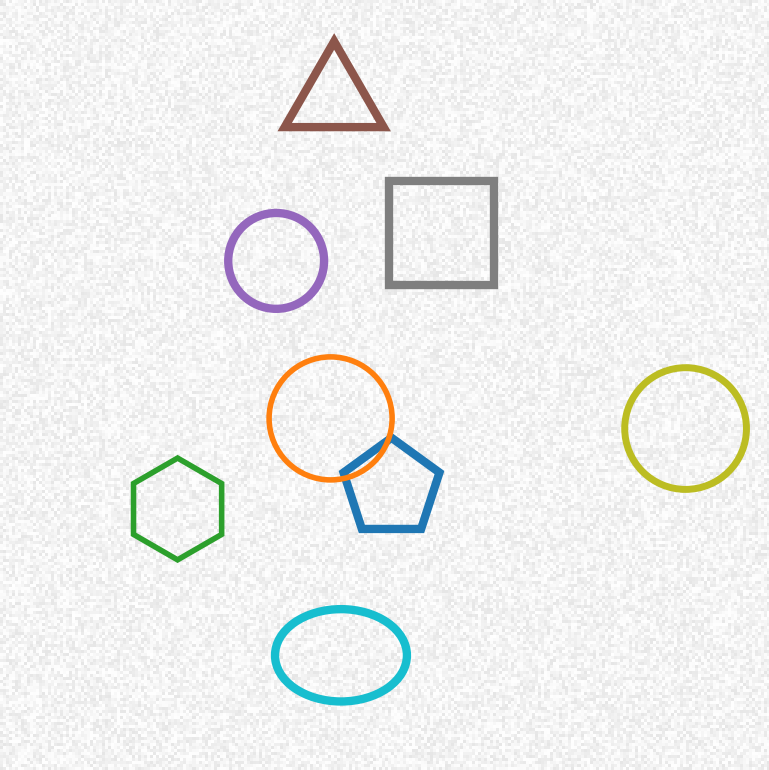[{"shape": "pentagon", "thickness": 3, "radius": 0.33, "center": [0.508, 0.366]}, {"shape": "circle", "thickness": 2, "radius": 0.4, "center": [0.429, 0.457]}, {"shape": "hexagon", "thickness": 2, "radius": 0.33, "center": [0.231, 0.339]}, {"shape": "circle", "thickness": 3, "radius": 0.31, "center": [0.359, 0.661]}, {"shape": "triangle", "thickness": 3, "radius": 0.37, "center": [0.434, 0.872]}, {"shape": "square", "thickness": 3, "radius": 0.34, "center": [0.573, 0.697]}, {"shape": "circle", "thickness": 2.5, "radius": 0.4, "center": [0.89, 0.443]}, {"shape": "oval", "thickness": 3, "radius": 0.43, "center": [0.443, 0.149]}]